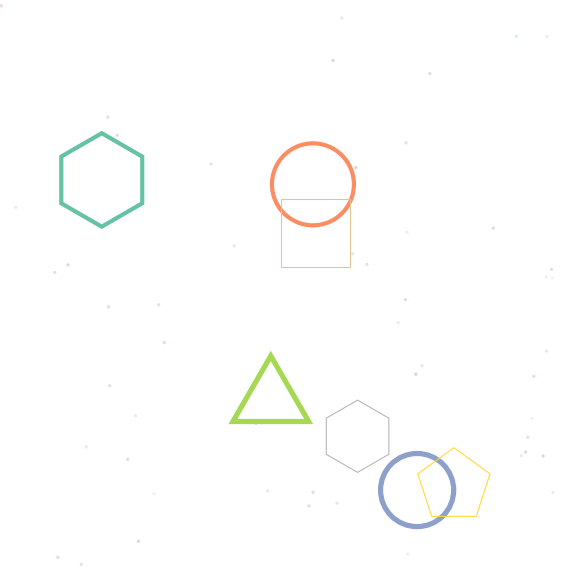[{"shape": "hexagon", "thickness": 2, "radius": 0.4, "center": [0.176, 0.688]}, {"shape": "circle", "thickness": 2, "radius": 0.35, "center": [0.542, 0.68]}, {"shape": "circle", "thickness": 2.5, "radius": 0.32, "center": [0.722, 0.151]}, {"shape": "triangle", "thickness": 2.5, "radius": 0.38, "center": [0.469, 0.307]}, {"shape": "pentagon", "thickness": 0.5, "radius": 0.33, "center": [0.786, 0.158]}, {"shape": "square", "thickness": 0.5, "radius": 0.3, "center": [0.546, 0.596]}, {"shape": "hexagon", "thickness": 0.5, "radius": 0.31, "center": [0.619, 0.244]}]